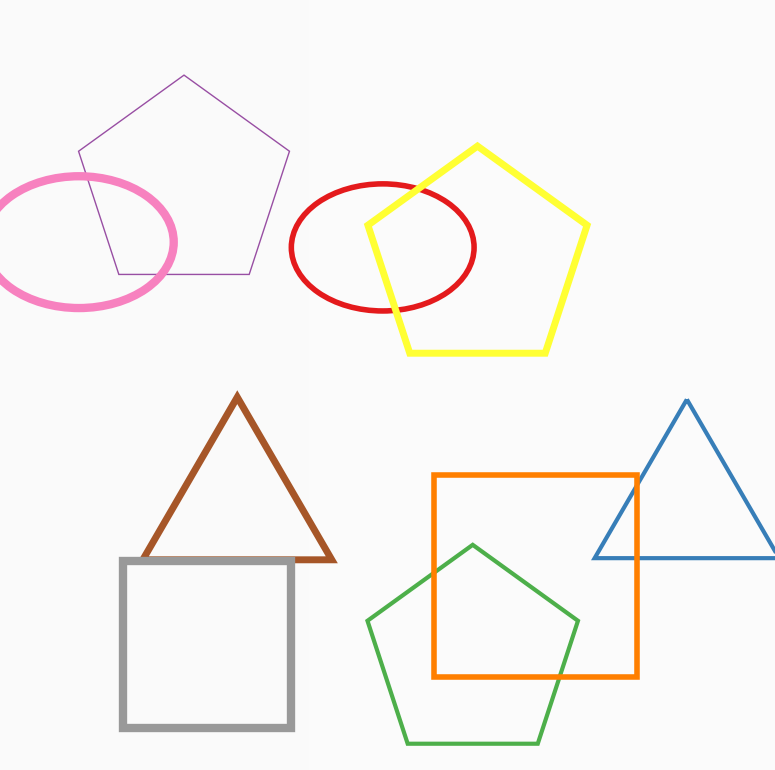[{"shape": "oval", "thickness": 2, "radius": 0.59, "center": [0.494, 0.679]}, {"shape": "triangle", "thickness": 1.5, "radius": 0.69, "center": [0.886, 0.344]}, {"shape": "pentagon", "thickness": 1.5, "radius": 0.71, "center": [0.61, 0.15]}, {"shape": "pentagon", "thickness": 0.5, "radius": 0.72, "center": [0.237, 0.759]}, {"shape": "square", "thickness": 2, "radius": 0.66, "center": [0.691, 0.252]}, {"shape": "pentagon", "thickness": 2.5, "radius": 0.74, "center": [0.616, 0.662]}, {"shape": "triangle", "thickness": 2.5, "radius": 0.7, "center": [0.306, 0.343]}, {"shape": "oval", "thickness": 3, "radius": 0.61, "center": [0.102, 0.686]}, {"shape": "square", "thickness": 3, "radius": 0.54, "center": [0.267, 0.163]}]